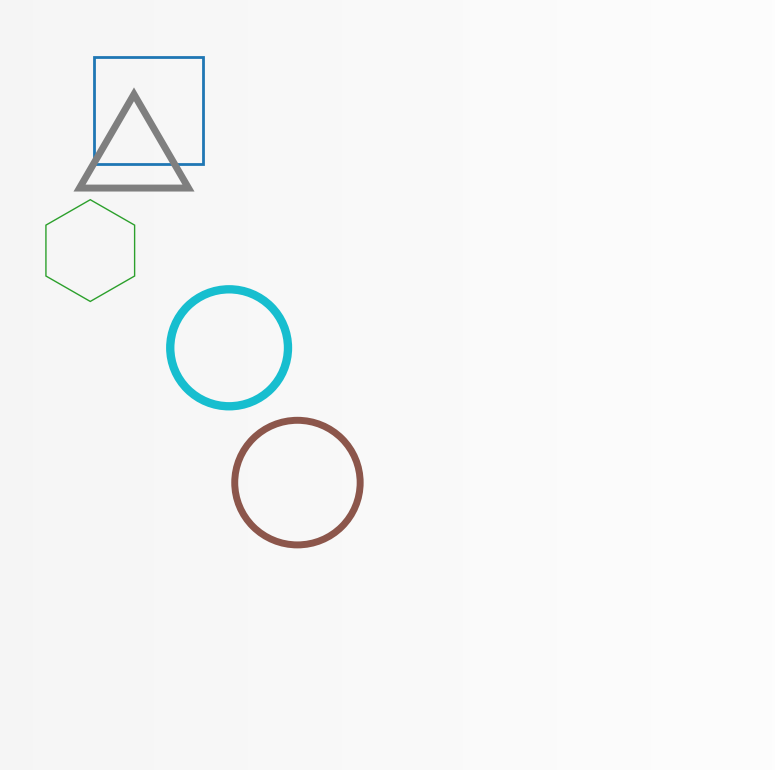[{"shape": "square", "thickness": 1, "radius": 0.35, "center": [0.192, 0.856]}, {"shape": "hexagon", "thickness": 0.5, "radius": 0.33, "center": [0.116, 0.675]}, {"shape": "circle", "thickness": 2.5, "radius": 0.4, "center": [0.384, 0.373]}, {"shape": "triangle", "thickness": 2.5, "radius": 0.41, "center": [0.173, 0.796]}, {"shape": "circle", "thickness": 3, "radius": 0.38, "center": [0.296, 0.548]}]